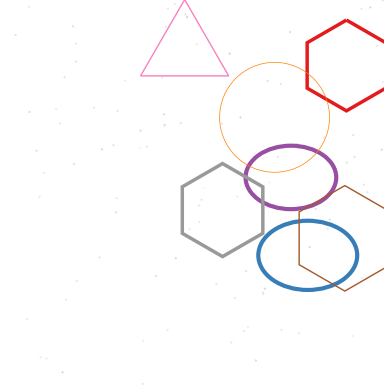[{"shape": "hexagon", "thickness": 2.5, "radius": 0.59, "center": [0.9, 0.83]}, {"shape": "oval", "thickness": 3, "radius": 0.64, "center": [0.799, 0.337]}, {"shape": "oval", "thickness": 3, "radius": 0.59, "center": [0.756, 0.539]}, {"shape": "circle", "thickness": 0.5, "radius": 0.71, "center": [0.713, 0.695]}, {"shape": "hexagon", "thickness": 1, "radius": 0.68, "center": [0.896, 0.381]}, {"shape": "triangle", "thickness": 1, "radius": 0.66, "center": [0.48, 0.869]}, {"shape": "hexagon", "thickness": 2.5, "radius": 0.6, "center": [0.578, 0.454]}]